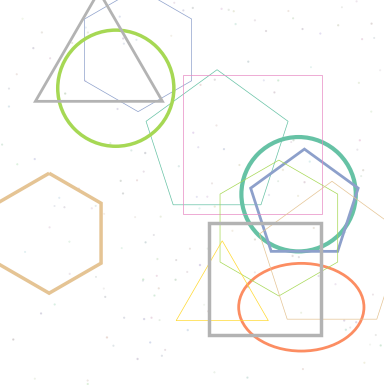[{"shape": "pentagon", "thickness": 0.5, "radius": 0.97, "center": [0.564, 0.625]}, {"shape": "circle", "thickness": 3, "radius": 0.74, "center": [0.776, 0.496]}, {"shape": "oval", "thickness": 2, "radius": 0.81, "center": [0.783, 0.202]}, {"shape": "pentagon", "thickness": 2, "radius": 0.73, "center": [0.791, 0.466]}, {"shape": "hexagon", "thickness": 0.5, "radius": 0.8, "center": [0.359, 0.87]}, {"shape": "square", "thickness": 0.5, "radius": 0.9, "center": [0.655, 0.624]}, {"shape": "circle", "thickness": 2.5, "radius": 0.75, "center": [0.301, 0.771]}, {"shape": "hexagon", "thickness": 0.5, "radius": 0.88, "center": [0.724, 0.408]}, {"shape": "triangle", "thickness": 0.5, "radius": 0.69, "center": [0.577, 0.236]}, {"shape": "pentagon", "thickness": 0.5, "radius": 0.99, "center": [0.862, 0.331]}, {"shape": "hexagon", "thickness": 2.5, "radius": 0.78, "center": [0.128, 0.394]}, {"shape": "square", "thickness": 2.5, "radius": 0.72, "center": [0.688, 0.276]}, {"shape": "triangle", "thickness": 2, "radius": 0.95, "center": [0.257, 0.832]}]